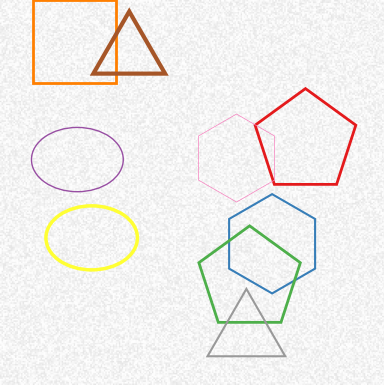[{"shape": "pentagon", "thickness": 2, "radius": 0.69, "center": [0.793, 0.632]}, {"shape": "hexagon", "thickness": 1.5, "radius": 0.64, "center": [0.707, 0.367]}, {"shape": "pentagon", "thickness": 2, "radius": 0.69, "center": [0.648, 0.275]}, {"shape": "oval", "thickness": 1, "radius": 0.6, "center": [0.201, 0.586]}, {"shape": "square", "thickness": 2, "radius": 0.54, "center": [0.194, 0.891]}, {"shape": "oval", "thickness": 2.5, "radius": 0.59, "center": [0.238, 0.382]}, {"shape": "triangle", "thickness": 3, "radius": 0.54, "center": [0.336, 0.863]}, {"shape": "hexagon", "thickness": 0.5, "radius": 0.57, "center": [0.614, 0.589]}, {"shape": "triangle", "thickness": 1.5, "radius": 0.58, "center": [0.64, 0.133]}]